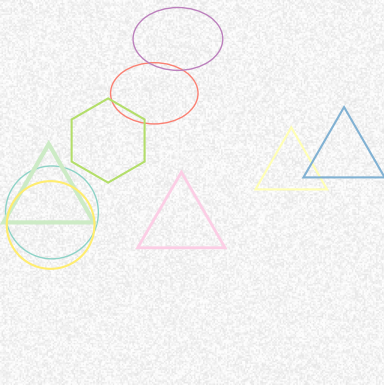[{"shape": "circle", "thickness": 1, "radius": 0.6, "center": [0.135, 0.448]}, {"shape": "triangle", "thickness": 1.5, "radius": 0.54, "center": [0.757, 0.562]}, {"shape": "oval", "thickness": 1, "radius": 0.57, "center": [0.401, 0.758]}, {"shape": "triangle", "thickness": 1.5, "radius": 0.61, "center": [0.894, 0.6]}, {"shape": "hexagon", "thickness": 1.5, "radius": 0.55, "center": [0.281, 0.635]}, {"shape": "triangle", "thickness": 2, "radius": 0.65, "center": [0.471, 0.422]}, {"shape": "oval", "thickness": 1, "radius": 0.58, "center": [0.462, 0.899]}, {"shape": "triangle", "thickness": 3, "radius": 0.68, "center": [0.127, 0.49]}, {"shape": "circle", "thickness": 1.5, "radius": 0.57, "center": [0.132, 0.416]}]